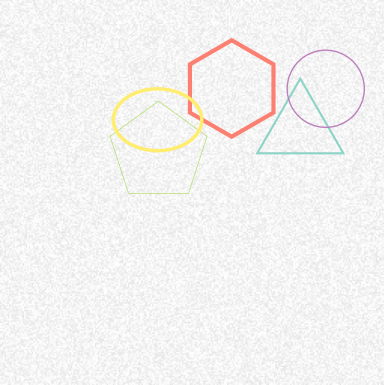[{"shape": "triangle", "thickness": 1.5, "radius": 0.65, "center": [0.78, 0.666]}, {"shape": "hexagon", "thickness": 3, "radius": 0.63, "center": [0.602, 0.77]}, {"shape": "pentagon", "thickness": 0.5, "radius": 0.66, "center": [0.412, 0.605]}, {"shape": "circle", "thickness": 1, "radius": 0.5, "center": [0.846, 0.769]}, {"shape": "oval", "thickness": 2.5, "radius": 0.57, "center": [0.409, 0.689]}]